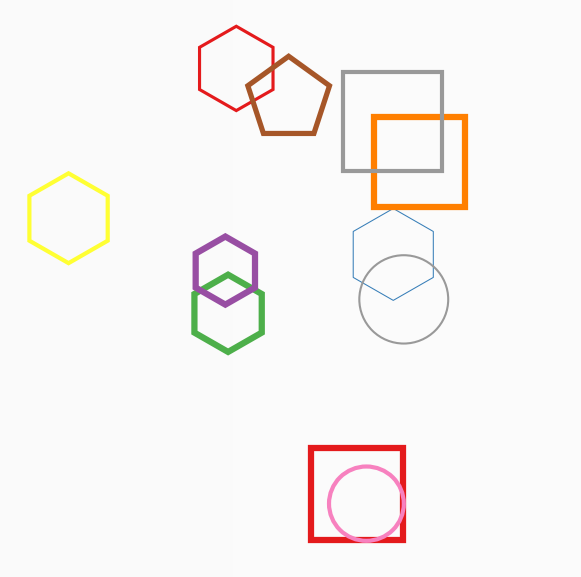[{"shape": "square", "thickness": 3, "radius": 0.4, "center": [0.615, 0.144]}, {"shape": "hexagon", "thickness": 1.5, "radius": 0.36, "center": [0.407, 0.881]}, {"shape": "hexagon", "thickness": 0.5, "radius": 0.4, "center": [0.677, 0.559]}, {"shape": "hexagon", "thickness": 3, "radius": 0.33, "center": [0.392, 0.457]}, {"shape": "hexagon", "thickness": 3, "radius": 0.29, "center": [0.388, 0.531]}, {"shape": "square", "thickness": 3, "radius": 0.39, "center": [0.721, 0.719]}, {"shape": "hexagon", "thickness": 2, "radius": 0.39, "center": [0.118, 0.621]}, {"shape": "pentagon", "thickness": 2.5, "radius": 0.37, "center": [0.497, 0.828]}, {"shape": "circle", "thickness": 2, "radius": 0.32, "center": [0.63, 0.127]}, {"shape": "circle", "thickness": 1, "radius": 0.38, "center": [0.695, 0.481]}, {"shape": "square", "thickness": 2, "radius": 0.43, "center": [0.676, 0.789]}]